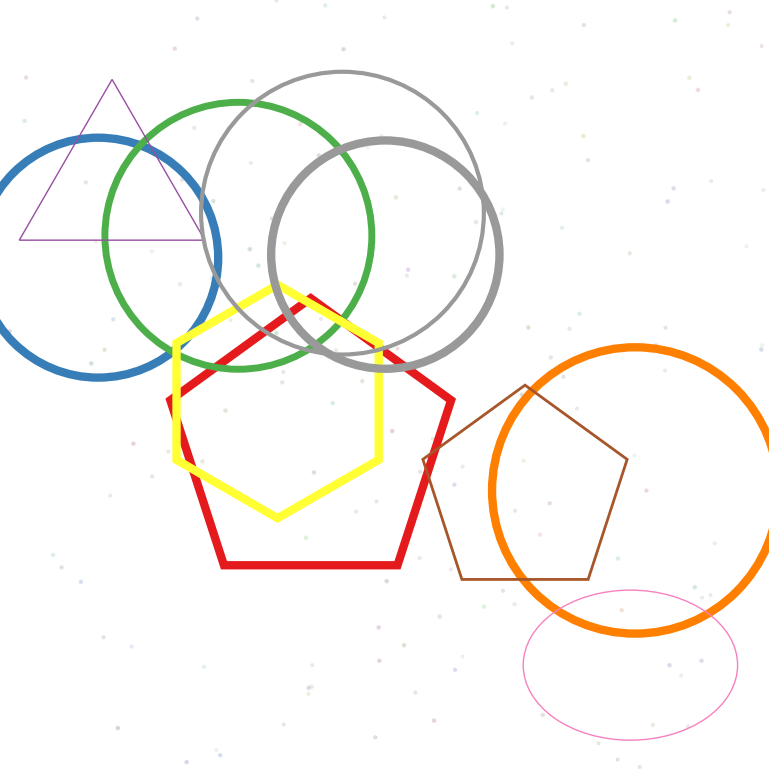[{"shape": "pentagon", "thickness": 3, "radius": 0.96, "center": [0.404, 0.421]}, {"shape": "circle", "thickness": 3, "radius": 0.78, "center": [0.128, 0.665]}, {"shape": "circle", "thickness": 2.5, "radius": 0.87, "center": [0.31, 0.694]}, {"shape": "triangle", "thickness": 0.5, "radius": 0.7, "center": [0.146, 0.758]}, {"shape": "circle", "thickness": 3, "radius": 0.93, "center": [0.825, 0.363]}, {"shape": "hexagon", "thickness": 3, "radius": 0.76, "center": [0.361, 0.479]}, {"shape": "pentagon", "thickness": 1, "radius": 0.7, "center": [0.682, 0.36]}, {"shape": "oval", "thickness": 0.5, "radius": 0.7, "center": [0.819, 0.136]}, {"shape": "circle", "thickness": 3, "radius": 0.74, "center": [0.5, 0.669]}, {"shape": "circle", "thickness": 1.5, "radius": 0.92, "center": [0.445, 0.723]}]